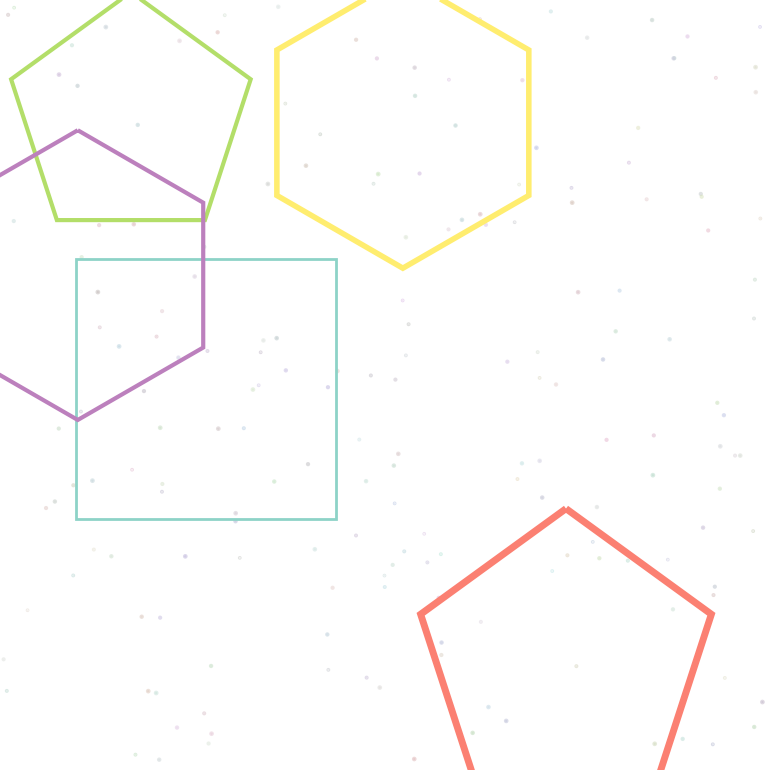[{"shape": "square", "thickness": 1, "radius": 0.84, "center": [0.268, 0.495]}, {"shape": "pentagon", "thickness": 2.5, "radius": 0.99, "center": [0.735, 0.141]}, {"shape": "pentagon", "thickness": 1.5, "radius": 0.82, "center": [0.17, 0.847]}, {"shape": "hexagon", "thickness": 1.5, "radius": 0.94, "center": [0.101, 0.643]}, {"shape": "hexagon", "thickness": 2, "radius": 0.94, "center": [0.523, 0.841]}]